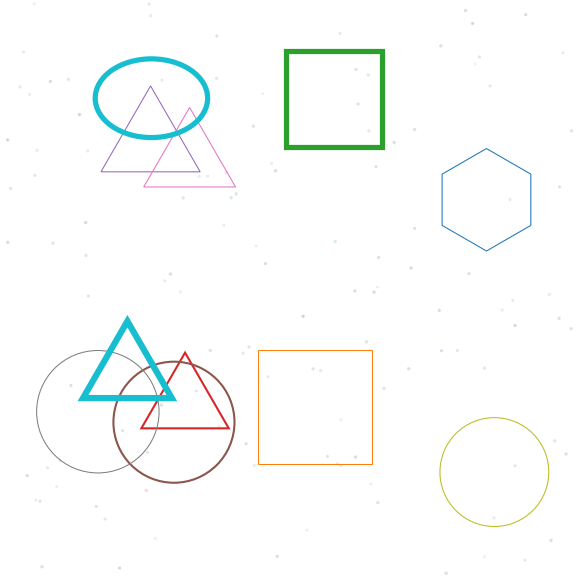[{"shape": "hexagon", "thickness": 0.5, "radius": 0.44, "center": [0.842, 0.653]}, {"shape": "square", "thickness": 0.5, "radius": 0.49, "center": [0.546, 0.295]}, {"shape": "square", "thickness": 2.5, "radius": 0.41, "center": [0.578, 0.828]}, {"shape": "triangle", "thickness": 1, "radius": 0.44, "center": [0.32, 0.301]}, {"shape": "triangle", "thickness": 0.5, "radius": 0.5, "center": [0.261, 0.751]}, {"shape": "circle", "thickness": 1, "radius": 0.52, "center": [0.301, 0.268]}, {"shape": "triangle", "thickness": 0.5, "radius": 0.46, "center": [0.328, 0.721]}, {"shape": "circle", "thickness": 0.5, "radius": 0.53, "center": [0.169, 0.286]}, {"shape": "circle", "thickness": 0.5, "radius": 0.47, "center": [0.856, 0.182]}, {"shape": "oval", "thickness": 2.5, "radius": 0.49, "center": [0.262, 0.829]}, {"shape": "triangle", "thickness": 3, "radius": 0.44, "center": [0.221, 0.354]}]